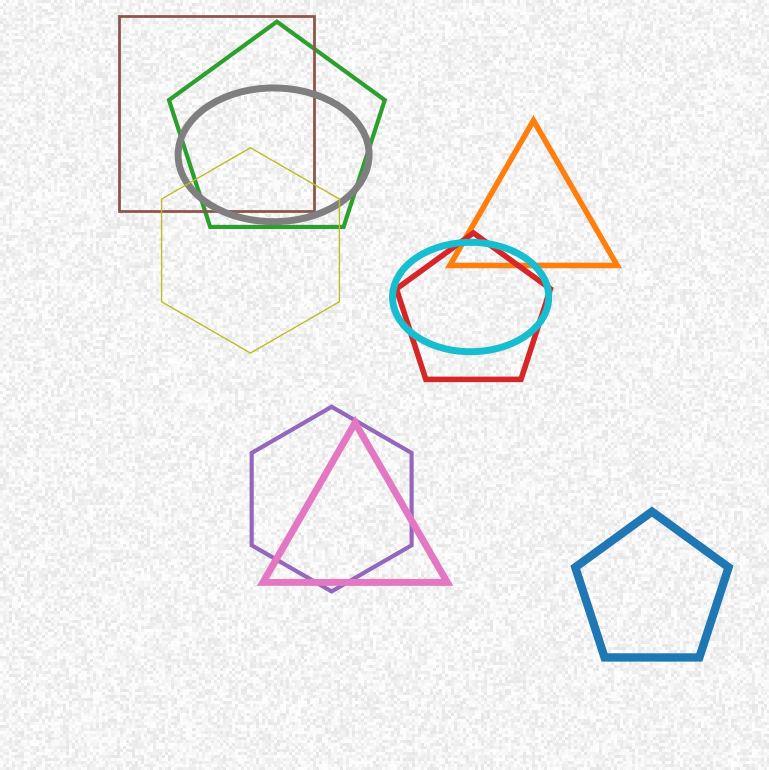[{"shape": "pentagon", "thickness": 3, "radius": 0.52, "center": [0.847, 0.231]}, {"shape": "triangle", "thickness": 2, "radius": 0.63, "center": [0.693, 0.718]}, {"shape": "pentagon", "thickness": 1.5, "radius": 0.74, "center": [0.36, 0.825]}, {"shape": "pentagon", "thickness": 2, "radius": 0.53, "center": [0.615, 0.592]}, {"shape": "hexagon", "thickness": 1.5, "radius": 0.6, "center": [0.431, 0.352]}, {"shape": "square", "thickness": 1, "radius": 0.63, "center": [0.282, 0.852]}, {"shape": "triangle", "thickness": 2.5, "radius": 0.69, "center": [0.461, 0.313]}, {"shape": "oval", "thickness": 2.5, "radius": 0.62, "center": [0.355, 0.799]}, {"shape": "hexagon", "thickness": 0.5, "radius": 0.67, "center": [0.325, 0.675]}, {"shape": "oval", "thickness": 2.5, "radius": 0.51, "center": [0.611, 0.614]}]